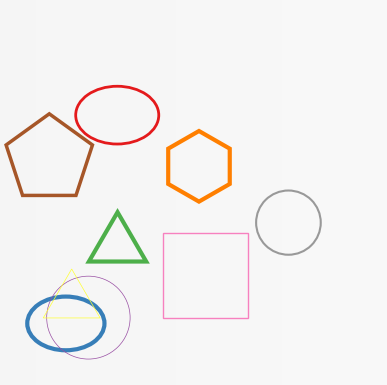[{"shape": "oval", "thickness": 2, "radius": 0.54, "center": [0.303, 0.701]}, {"shape": "oval", "thickness": 3, "radius": 0.5, "center": [0.17, 0.16]}, {"shape": "triangle", "thickness": 3, "radius": 0.43, "center": [0.303, 0.363]}, {"shape": "circle", "thickness": 0.5, "radius": 0.54, "center": [0.228, 0.175]}, {"shape": "hexagon", "thickness": 3, "radius": 0.46, "center": [0.514, 0.568]}, {"shape": "triangle", "thickness": 0.5, "radius": 0.42, "center": [0.185, 0.217]}, {"shape": "pentagon", "thickness": 2.5, "radius": 0.59, "center": [0.127, 0.587]}, {"shape": "square", "thickness": 1, "radius": 0.55, "center": [0.531, 0.285]}, {"shape": "circle", "thickness": 1.5, "radius": 0.42, "center": [0.744, 0.422]}]